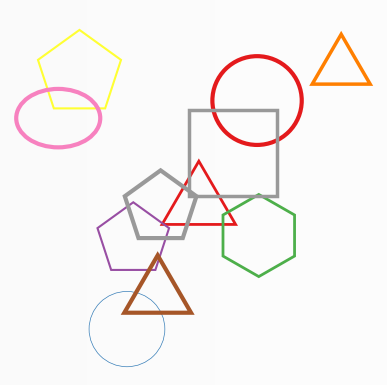[{"shape": "circle", "thickness": 3, "radius": 0.58, "center": [0.663, 0.739]}, {"shape": "triangle", "thickness": 2, "radius": 0.55, "center": [0.513, 0.472]}, {"shape": "circle", "thickness": 0.5, "radius": 0.49, "center": [0.328, 0.145]}, {"shape": "hexagon", "thickness": 2, "radius": 0.53, "center": [0.668, 0.388]}, {"shape": "pentagon", "thickness": 1.5, "radius": 0.49, "center": [0.344, 0.377]}, {"shape": "triangle", "thickness": 2.5, "radius": 0.43, "center": [0.88, 0.825]}, {"shape": "pentagon", "thickness": 1.5, "radius": 0.56, "center": [0.205, 0.81]}, {"shape": "triangle", "thickness": 3, "radius": 0.5, "center": [0.407, 0.237]}, {"shape": "oval", "thickness": 3, "radius": 0.54, "center": [0.15, 0.693]}, {"shape": "pentagon", "thickness": 3, "radius": 0.49, "center": [0.414, 0.46]}, {"shape": "square", "thickness": 2.5, "radius": 0.56, "center": [0.601, 0.602]}]